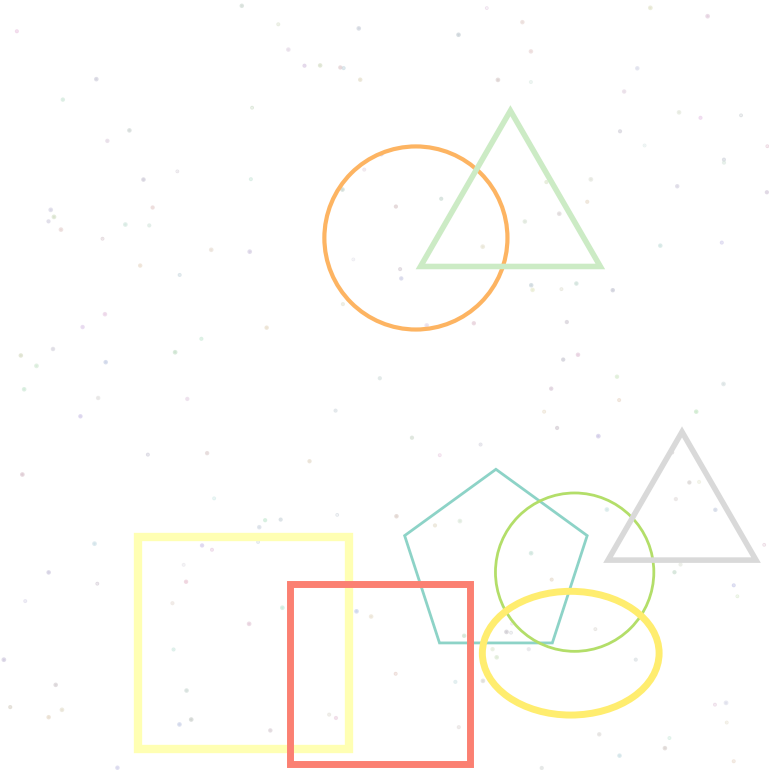[{"shape": "pentagon", "thickness": 1, "radius": 0.62, "center": [0.644, 0.266]}, {"shape": "square", "thickness": 3, "radius": 0.69, "center": [0.317, 0.165]}, {"shape": "square", "thickness": 2.5, "radius": 0.58, "center": [0.494, 0.124]}, {"shape": "circle", "thickness": 1.5, "radius": 0.59, "center": [0.54, 0.691]}, {"shape": "circle", "thickness": 1, "radius": 0.51, "center": [0.746, 0.257]}, {"shape": "triangle", "thickness": 2, "radius": 0.55, "center": [0.886, 0.328]}, {"shape": "triangle", "thickness": 2, "radius": 0.67, "center": [0.663, 0.721]}, {"shape": "oval", "thickness": 2.5, "radius": 0.57, "center": [0.741, 0.152]}]